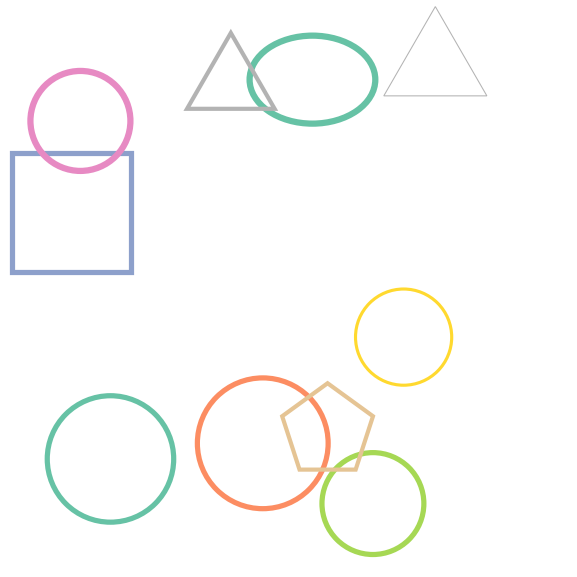[{"shape": "oval", "thickness": 3, "radius": 0.54, "center": [0.541, 0.861]}, {"shape": "circle", "thickness": 2.5, "radius": 0.55, "center": [0.191, 0.204]}, {"shape": "circle", "thickness": 2.5, "radius": 0.57, "center": [0.455, 0.232]}, {"shape": "square", "thickness": 2.5, "radius": 0.51, "center": [0.124, 0.631]}, {"shape": "circle", "thickness": 3, "radius": 0.43, "center": [0.139, 0.79]}, {"shape": "circle", "thickness": 2.5, "radius": 0.44, "center": [0.646, 0.127]}, {"shape": "circle", "thickness": 1.5, "radius": 0.42, "center": [0.699, 0.415]}, {"shape": "pentagon", "thickness": 2, "radius": 0.41, "center": [0.567, 0.253]}, {"shape": "triangle", "thickness": 2, "radius": 0.44, "center": [0.4, 0.855]}, {"shape": "triangle", "thickness": 0.5, "radius": 0.52, "center": [0.754, 0.885]}]